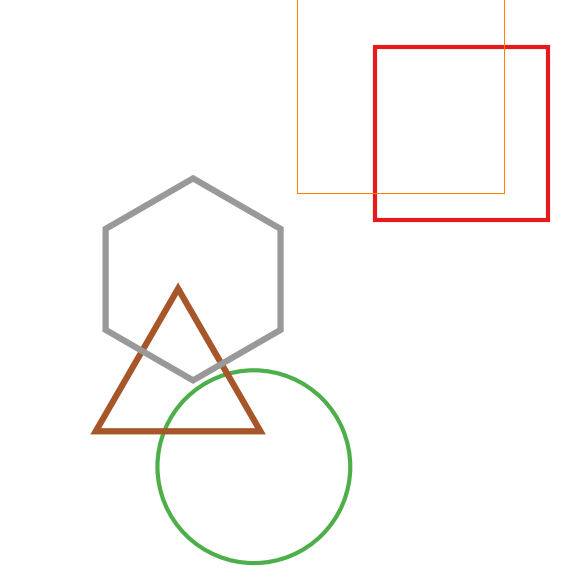[{"shape": "square", "thickness": 2, "radius": 0.75, "center": [0.8, 0.768]}, {"shape": "circle", "thickness": 2, "radius": 0.83, "center": [0.44, 0.191]}, {"shape": "square", "thickness": 0.5, "radius": 0.9, "center": [0.693, 0.844]}, {"shape": "triangle", "thickness": 3, "radius": 0.82, "center": [0.308, 0.335]}, {"shape": "hexagon", "thickness": 3, "radius": 0.87, "center": [0.334, 0.515]}]